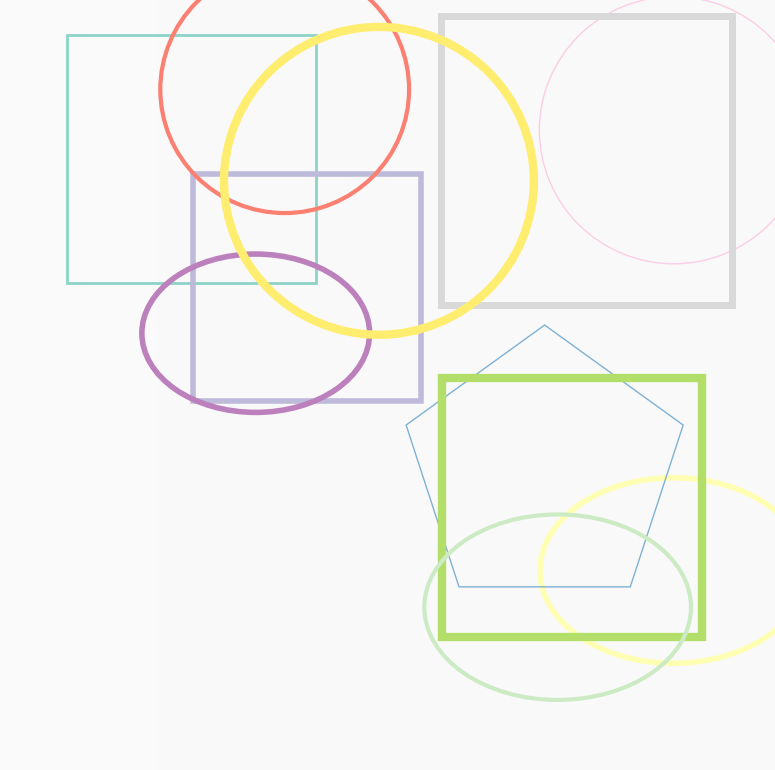[{"shape": "square", "thickness": 1, "radius": 0.8, "center": [0.247, 0.794]}, {"shape": "oval", "thickness": 2, "radius": 0.86, "center": [0.869, 0.259]}, {"shape": "square", "thickness": 2, "radius": 0.74, "center": [0.397, 0.627]}, {"shape": "circle", "thickness": 1.5, "radius": 0.8, "center": [0.367, 0.884]}, {"shape": "pentagon", "thickness": 0.5, "radius": 0.94, "center": [0.703, 0.39]}, {"shape": "square", "thickness": 3, "radius": 0.84, "center": [0.738, 0.341]}, {"shape": "circle", "thickness": 0.5, "radius": 0.87, "center": [0.869, 0.831]}, {"shape": "square", "thickness": 2.5, "radius": 0.94, "center": [0.757, 0.792]}, {"shape": "oval", "thickness": 2, "radius": 0.73, "center": [0.33, 0.567]}, {"shape": "oval", "thickness": 1.5, "radius": 0.86, "center": [0.72, 0.211]}, {"shape": "circle", "thickness": 3, "radius": 1.0, "center": [0.489, 0.765]}]